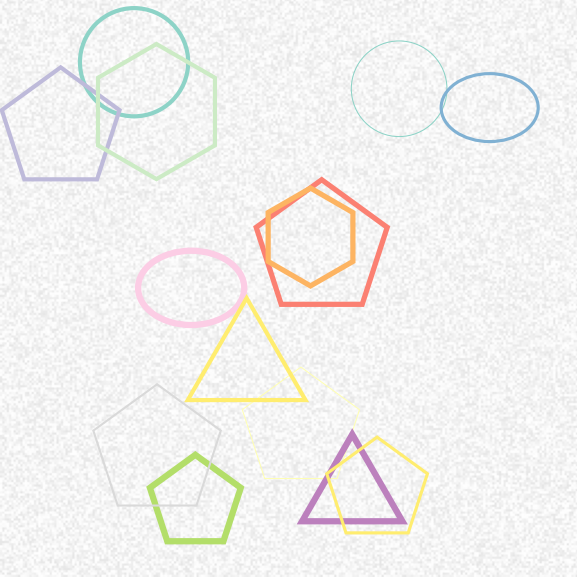[{"shape": "circle", "thickness": 0.5, "radius": 0.41, "center": [0.691, 0.845]}, {"shape": "circle", "thickness": 2, "radius": 0.47, "center": [0.232, 0.891]}, {"shape": "pentagon", "thickness": 0.5, "radius": 0.53, "center": [0.521, 0.257]}, {"shape": "pentagon", "thickness": 2, "radius": 0.54, "center": [0.105, 0.775]}, {"shape": "pentagon", "thickness": 2.5, "radius": 0.6, "center": [0.557, 0.569]}, {"shape": "oval", "thickness": 1.5, "radius": 0.42, "center": [0.848, 0.813]}, {"shape": "hexagon", "thickness": 2.5, "radius": 0.42, "center": [0.538, 0.589]}, {"shape": "pentagon", "thickness": 3, "radius": 0.41, "center": [0.338, 0.129]}, {"shape": "oval", "thickness": 3, "radius": 0.46, "center": [0.331, 0.501]}, {"shape": "pentagon", "thickness": 1, "radius": 0.58, "center": [0.272, 0.218]}, {"shape": "triangle", "thickness": 3, "radius": 0.5, "center": [0.61, 0.147]}, {"shape": "hexagon", "thickness": 2, "radius": 0.58, "center": [0.271, 0.806]}, {"shape": "pentagon", "thickness": 1.5, "radius": 0.46, "center": [0.653, 0.151]}, {"shape": "triangle", "thickness": 2, "radius": 0.59, "center": [0.427, 0.365]}]